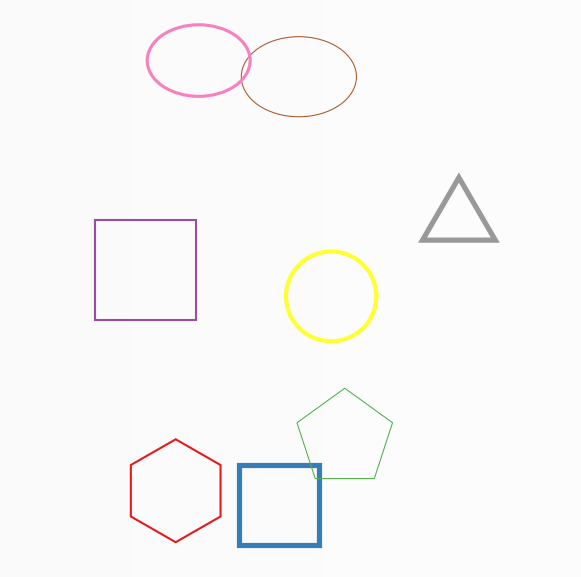[{"shape": "hexagon", "thickness": 1, "radius": 0.45, "center": [0.302, 0.149]}, {"shape": "square", "thickness": 2.5, "radius": 0.35, "center": [0.48, 0.125]}, {"shape": "pentagon", "thickness": 0.5, "radius": 0.43, "center": [0.593, 0.24]}, {"shape": "square", "thickness": 1, "radius": 0.43, "center": [0.25, 0.531]}, {"shape": "circle", "thickness": 2, "radius": 0.39, "center": [0.57, 0.486]}, {"shape": "oval", "thickness": 0.5, "radius": 0.5, "center": [0.514, 0.866]}, {"shape": "oval", "thickness": 1.5, "radius": 0.44, "center": [0.342, 0.894]}, {"shape": "triangle", "thickness": 2.5, "radius": 0.36, "center": [0.789, 0.619]}]